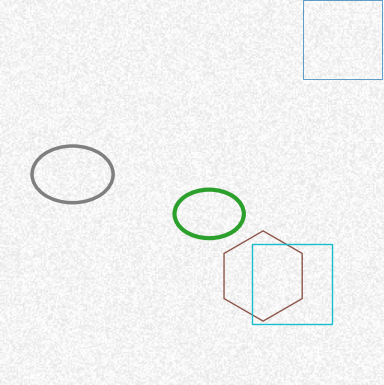[{"shape": "square", "thickness": 0.5, "radius": 0.51, "center": [0.889, 0.897]}, {"shape": "oval", "thickness": 3, "radius": 0.45, "center": [0.543, 0.444]}, {"shape": "hexagon", "thickness": 1, "radius": 0.59, "center": [0.683, 0.283]}, {"shape": "oval", "thickness": 2.5, "radius": 0.53, "center": [0.189, 0.547]}, {"shape": "square", "thickness": 1, "radius": 0.52, "center": [0.758, 0.262]}]